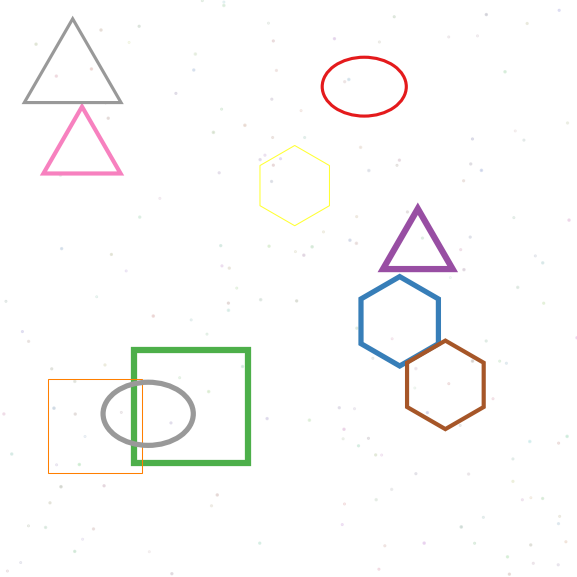[{"shape": "oval", "thickness": 1.5, "radius": 0.36, "center": [0.631, 0.849]}, {"shape": "hexagon", "thickness": 2.5, "radius": 0.39, "center": [0.692, 0.443]}, {"shape": "square", "thickness": 3, "radius": 0.49, "center": [0.331, 0.295]}, {"shape": "triangle", "thickness": 3, "radius": 0.35, "center": [0.723, 0.568]}, {"shape": "square", "thickness": 0.5, "radius": 0.41, "center": [0.164, 0.262]}, {"shape": "hexagon", "thickness": 0.5, "radius": 0.35, "center": [0.51, 0.678]}, {"shape": "hexagon", "thickness": 2, "radius": 0.38, "center": [0.771, 0.333]}, {"shape": "triangle", "thickness": 2, "radius": 0.39, "center": [0.142, 0.737]}, {"shape": "triangle", "thickness": 1.5, "radius": 0.48, "center": [0.126, 0.87]}, {"shape": "oval", "thickness": 2.5, "radius": 0.39, "center": [0.257, 0.283]}]